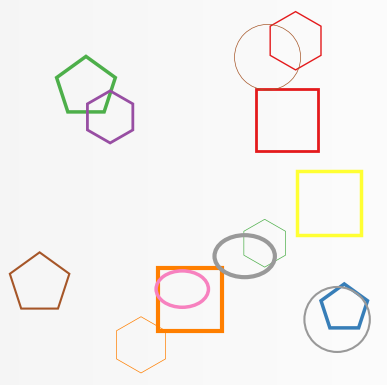[{"shape": "square", "thickness": 2, "radius": 0.4, "center": [0.741, 0.689]}, {"shape": "hexagon", "thickness": 1, "radius": 0.38, "center": [0.763, 0.894]}, {"shape": "pentagon", "thickness": 2.5, "radius": 0.32, "center": [0.888, 0.199]}, {"shape": "hexagon", "thickness": 0.5, "radius": 0.31, "center": [0.683, 0.368]}, {"shape": "pentagon", "thickness": 2.5, "radius": 0.4, "center": [0.222, 0.774]}, {"shape": "hexagon", "thickness": 2, "radius": 0.34, "center": [0.284, 0.696]}, {"shape": "square", "thickness": 3, "radius": 0.41, "center": [0.491, 0.222]}, {"shape": "hexagon", "thickness": 0.5, "radius": 0.37, "center": [0.364, 0.104]}, {"shape": "square", "thickness": 2.5, "radius": 0.41, "center": [0.85, 0.472]}, {"shape": "pentagon", "thickness": 1.5, "radius": 0.4, "center": [0.102, 0.264]}, {"shape": "circle", "thickness": 0.5, "radius": 0.43, "center": [0.691, 0.851]}, {"shape": "oval", "thickness": 2.5, "radius": 0.34, "center": [0.47, 0.249]}, {"shape": "circle", "thickness": 1.5, "radius": 0.42, "center": [0.87, 0.17]}, {"shape": "oval", "thickness": 3, "radius": 0.39, "center": [0.631, 0.335]}]